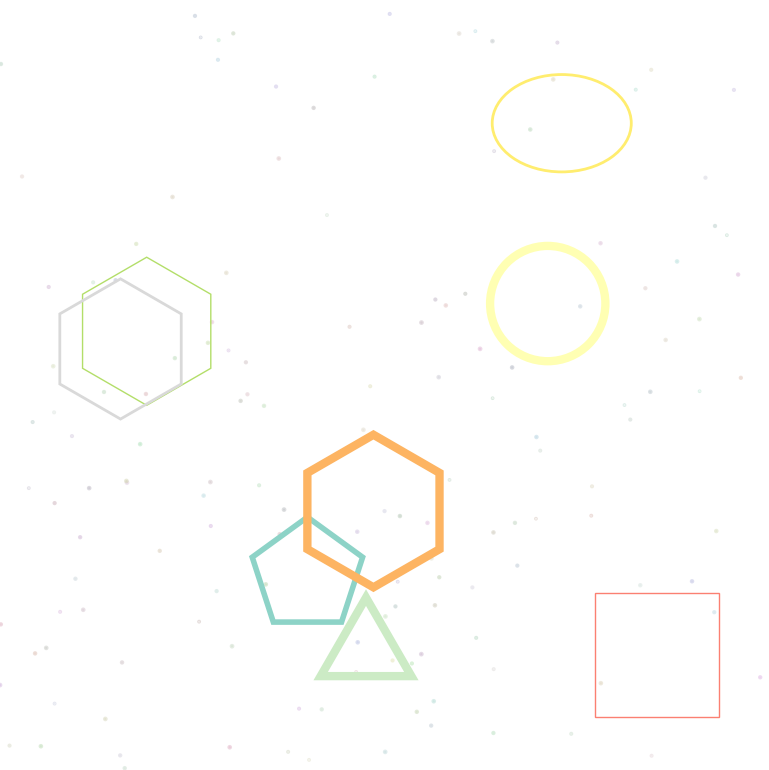[{"shape": "pentagon", "thickness": 2, "radius": 0.38, "center": [0.399, 0.253]}, {"shape": "circle", "thickness": 3, "radius": 0.37, "center": [0.711, 0.606]}, {"shape": "square", "thickness": 0.5, "radius": 0.4, "center": [0.853, 0.149]}, {"shape": "hexagon", "thickness": 3, "radius": 0.5, "center": [0.485, 0.336]}, {"shape": "hexagon", "thickness": 0.5, "radius": 0.48, "center": [0.19, 0.57]}, {"shape": "hexagon", "thickness": 1, "radius": 0.46, "center": [0.157, 0.547]}, {"shape": "triangle", "thickness": 3, "radius": 0.34, "center": [0.475, 0.156]}, {"shape": "oval", "thickness": 1, "radius": 0.45, "center": [0.73, 0.84]}]